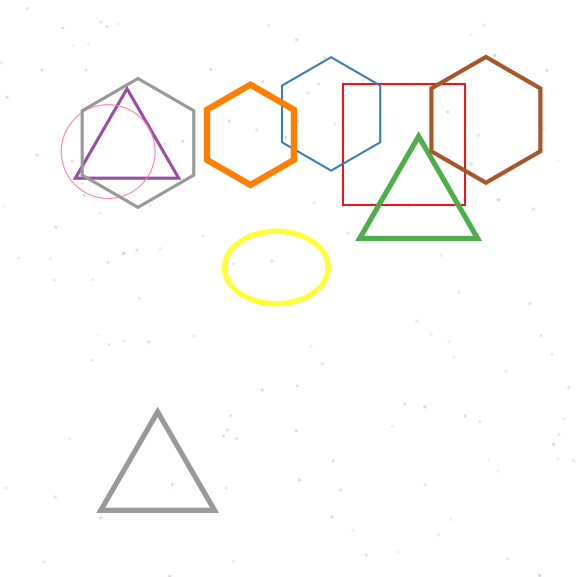[{"shape": "square", "thickness": 1, "radius": 0.53, "center": [0.699, 0.749]}, {"shape": "hexagon", "thickness": 1, "radius": 0.49, "center": [0.573, 0.802]}, {"shape": "triangle", "thickness": 2.5, "radius": 0.59, "center": [0.725, 0.645]}, {"shape": "triangle", "thickness": 1.5, "radius": 0.52, "center": [0.22, 0.742]}, {"shape": "hexagon", "thickness": 3, "radius": 0.43, "center": [0.434, 0.766]}, {"shape": "oval", "thickness": 2.5, "radius": 0.45, "center": [0.479, 0.536]}, {"shape": "hexagon", "thickness": 2, "radius": 0.54, "center": [0.841, 0.792]}, {"shape": "circle", "thickness": 0.5, "radius": 0.41, "center": [0.187, 0.737]}, {"shape": "triangle", "thickness": 2.5, "radius": 0.57, "center": [0.273, 0.172]}, {"shape": "hexagon", "thickness": 1.5, "radius": 0.56, "center": [0.239, 0.752]}]